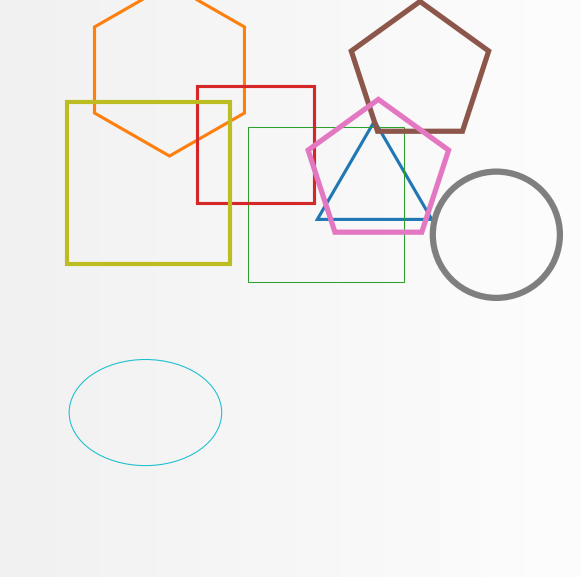[{"shape": "triangle", "thickness": 1.5, "radius": 0.57, "center": [0.644, 0.676]}, {"shape": "hexagon", "thickness": 1.5, "radius": 0.74, "center": [0.292, 0.878]}, {"shape": "square", "thickness": 0.5, "radius": 0.67, "center": [0.56, 0.645]}, {"shape": "square", "thickness": 1.5, "radius": 0.5, "center": [0.44, 0.749]}, {"shape": "pentagon", "thickness": 2.5, "radius": 0.62, "center": [0.723, 0.872]}, {"shape": "pentagon", "thickness": 2.5, "radius": 0.64, "center": [0.651, 0.7]}, {"shape": "circle", "thickness": 3, "radius": 0.55, "center": [0.854, 0.593]}, {"shape": "square", "thickness": 2, "radius": 0.7, "center": [0.255, 0.682]}, {"shape": "oval", "thickness": 0.5, "radius": 0.66, "center": [0.25, 0.285]}]